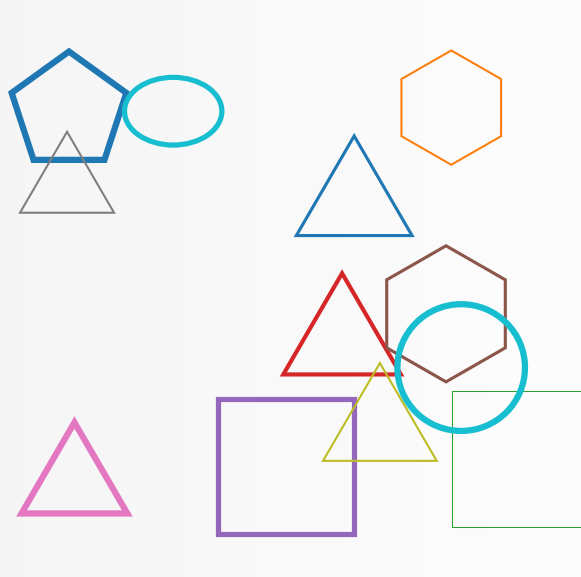[{"shape": "triangle", "thickness": 1.5, "radius": 0.57, "center": [0.609, 0.649]}, {"shape": "pentagon", "thickness": 3, "radius": 0.52, "center": [0.119, 0.806]}, {"shape": "hexagon", "thickness": 1, "radius": 0.49, "center": [0.776, 0.813]}, {"shape": "square", "thickness": 0.5, "radius": 0.59, "center": [0.895, 0.204]}, {"shape": "triangle", "thickness": 2, "radius": 0.58, "center": [0.589, 0.409]}, {"shape": "square", "thickness": 2.5, "radius": 0.58, "center": [0.492, 0.191]}, {"shape": "hexagon", "thickness": 1.5, "radius": 0.59, "center": [0.767, 0.456]}, {"shape": "triangle", "thickness": 3, "radius": 0.53, "center": [0.128, 0.163]}, {"shape": "triangle", "thickness": 1, "radius": 0.47, "center": [0.115, 0.677]}, {"shape": "triangle", "thickness": 1, "radius": 0.56, "center": [0.654, 0.258]}, {"shape": "circle", "thickness": 3, "radius": 0.55, "center": [0.793, 0.363]}, {"shape": "oval", "thickness": 2.5, "radius": 0.42, "center": [0.298, 0.807]}]